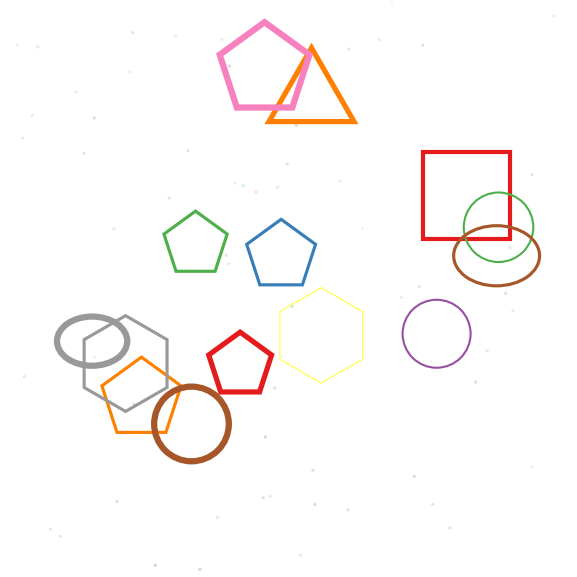[{"shape": "square", "thickness": 2, "radius": 0.38, "center": [0.808, 0.66]}, {"shape": "pentagon", "thickness": 2.5, "radius": 0.29, "center": [0.416, 0.367]}, {"shape": "pentagon", "thickness": 1.5, "radius": 0.31, "center": [0.487, 0.557]}, {"shape": "circle", "thickness": 1, "radius": 0.3, "center": [0.863, 0.606]}, {"shape": "pentagon", "thickness": 1.5, "radius": 0.29, "center": [0.339, 0.576]}, {"shape": "circle", "thickness": 1, "radius": 0.29, "center": [0.756, 0.421]}, {"shape": "pentagon", "thickness": 1.5, "radius": 0.36, "center": [0.245, 0.309]}, {"shape": "triangle", "thickness": 2.5, "radius": 0.43, "center": [0.539, 0.831]}, {"shape": "hexagon", "thickness": 0.5, "radius": 0.41, "center": [0.556, 0.418]}, {"shape": "oval", "thickness": 1.5, "radius": 0.37, "center": [0.86, 0.556]}, {"shape": "circle", "thickness": 3, "radius": 0.32, "center": [0.332, 0.265]}, {"shape": "pentagon", "thickness": 3, "radius": 0.41, "center": [0.458, 0.879]}, {"shape": "oval", "thickness": 3, "radius": 0.3, "center": [0.16, 0.408]}, {"shape": "hexagon", "thickness": 1.5, "radius": 0.41, "center": [0.217, 0.37]}]